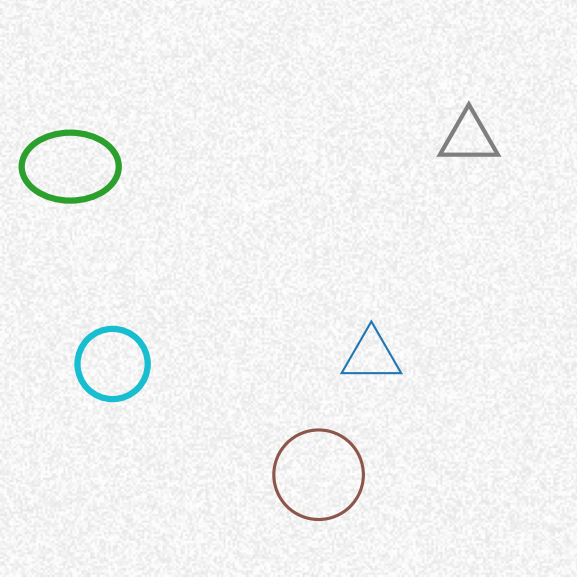[{"shape": "triangle", "thickness": 1, "radius": 0.3, "center": [0.643, 0.383]}, {"shape": "oval", "thickness": 3, "radius": 0.42, "center": [0.122, 0.711]}, {"shape": "circle", "thickness": 1.5, "radius": 0.39, "center": [0.552, 0.177]}, {"shape": "triangle", "thickness": 2, "radius": 0.29, "center": [0.812, 0.76]}, {"shape": "circle", "thickness": 3, "radius": 0.3, "center": [0.195, 0.369]}]